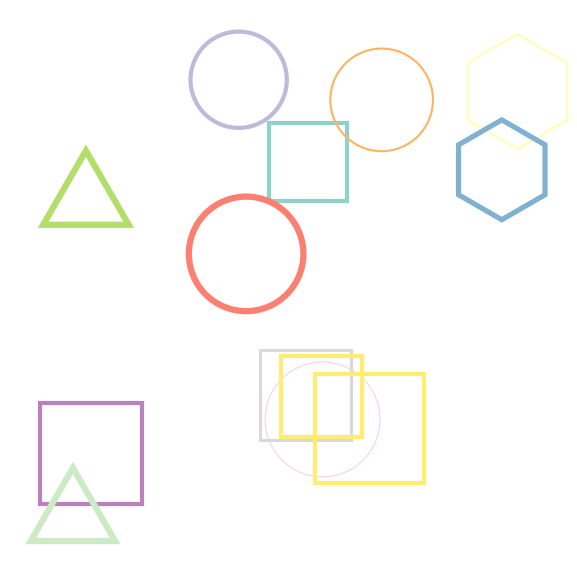[{"shape": "square", "thickness": 2, "radius": 0.34, "center": [0.533, 0.719]}, {"shape": "hexagon", "thickness": 1, "radius": 0.5, "center": [0.896, 0.841]}, {"shape": "circle", "thickness": 2, "radius": 0.42, "center": [0.413, 0.861]}, {"shape": "circle", "thickness": 3, "radius": 0.5, "center": [0.426, 0.56]}, {"shape": "hexagon", "thickness": 2.5, "radius": 0.43, "center": [0.869, 0.705]}, {"shape": "circle", "thickness": 1, "radius": 0.44, "center": [0.661, 0.826]}, {"shape": "triangle", "thickness": 3, "radius": 0.43, "center": [0.149, 0.653]}, {"shape": "circle", "thickness": 0.5, "radius": 0.5, "center": [0.559, 0.273]}, {"shape": "square", "thickness": 1.5, "radius": 0.39, "center": [0.529, 0.316]}, {"shape": "square", "thickness": 2, "radius": 0.44, "center": [0.158, 0.214]}, {"shape": "triangle", "thickness": 3, "radius": 0.42, "center": [0.126, 0.104]}, {"shape": "square", "thickness": 2, "radius": 0.35, "center": [0.557, 0.312]}, {"shape": "square", "thickness": 2, "radius": 0.47, "center": [0.64, 0.256]}]